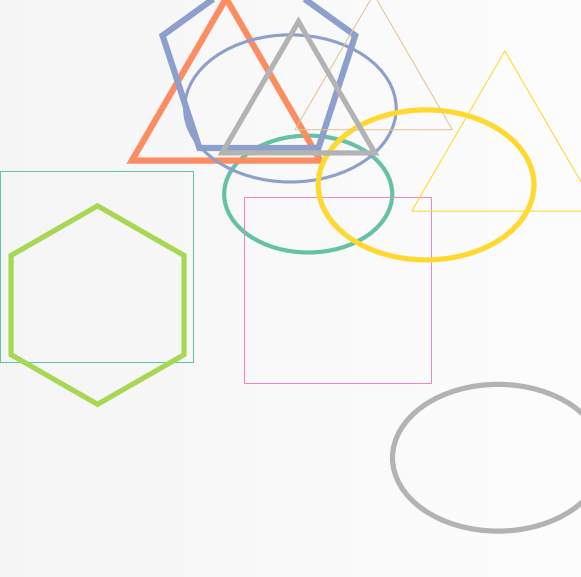[{"shape": "square", "thickness": 0.5, "radius": 0.83, "center": [0.166, 0.537]}, {"shape": "oval", "thickness": 2, "radius": 0.72, "center": [0.53, 0.663]}, {"shape": "triangle", "thickness": 3, "radius": 0.94, "center": [0.389, 0.815]}, {"shape": "oval", "thickness": 1.5, "radius": 0.91, "center": [0.5, 0.811]}, {"shape": "pentagon", "thickness": 3, "radius": 0.87, "center": [0.445, 0.884]}, {"shape": "square", "thickness": 0.5, "radius": 0.81, "center": [0.581, 0.497]}, {"shape": "hexagon", "thickness": 2.5, "radius": 0.86, "center": [0.168, 0.471]}, {"shape": "triangle", "thickness": 0.5, "radius": 0.93, "center": [0.869, 0.726]}, {"shape": "oval", "thickness": 2.5, "radius": 0.93, "center": [0.733, 0.679]}, {"shape": "triangle", "thickness": 0.5, "radius": 0.78, "center": [0.643, 0.853]}, {"shape": "oval", "thickness": 2.5, "radius": 0.91, "center": [0.857, 0.206]}, {"shape": "triangle", "thickness": 2.5, "radius": 0.76, "center": [0.514, 0.81]}]